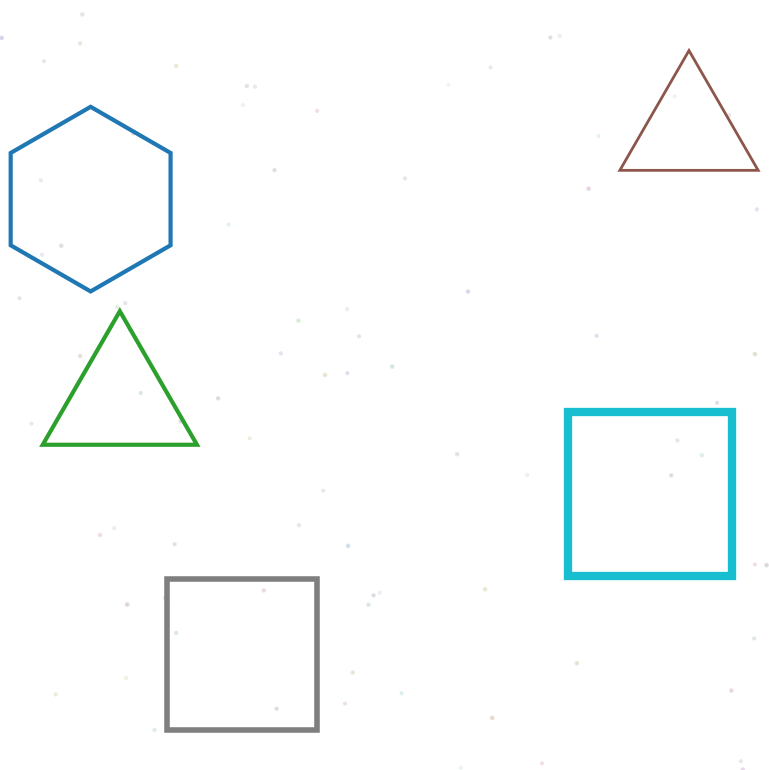[{"shape": "hexagon", "thickness": 1.5, "radius": 0.6, "center": [0.118, 0.741]}, {"shape": "triangle", "thickness": 1.5, "radius": 0.58, "center": [0.156, 0.48]}, {"shape": "triangle", "thickness": 1, "radius": 0.52, "center": [0.895, 0.831]}, {"shape": "square", "thickness": 2, "radius": 0.49, "center": [0.314, 0.15]}, {"shape": "square", "thickness": 3, "radius": 0.53, "center": [0.844, 0.359]}]